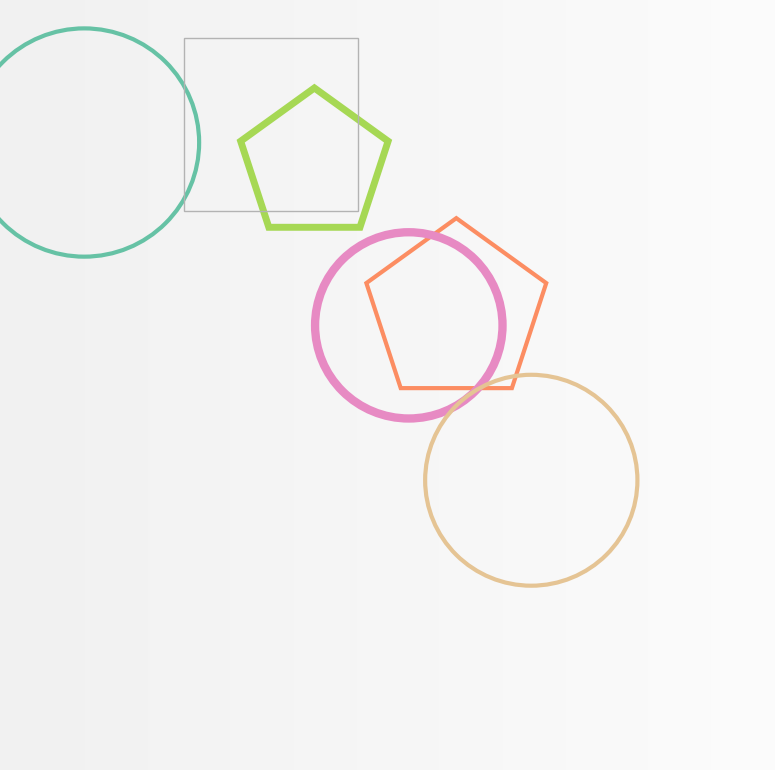[{"shape": "circle", "thickness": 1.5, "radius": 0.74, "center": [0.109, 0.815]}, {"shape": "pentagon", "thickness": 1.5, "radius": 0.61, "center": [0.589, 0.595]}, {"shape": "circle", "thickness": 3, "radius": 0.6, "center": [0.527, 0.577]}, {"shape": "pentagon", "thickness": 2.5, "radius": 0.5, "center": [0.406, 0.786]}, {"shape": "circle", "thickness": 1.5, "radius": 0.68, "center": [0.686, 0.376]}, {"shape": "square", "thickness": 0.5, "radius": 0.56, "center": [0.349, 0.838]}]